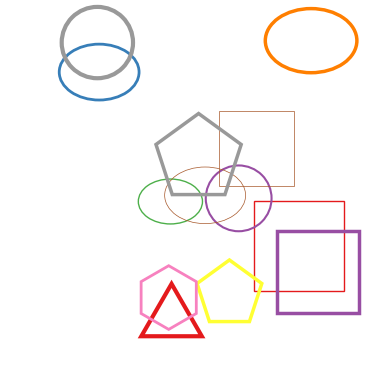[{"shape": "triangle", "thickness": 3, "radius": 0.45, "center": [0.446, 0.172]}, {"shape": "square", "thickness": 1, "radius": 0.58, "center": [0.777, 0.362]}, {"shape": "oval", "thickness": 2, "radius": 0.52, "center": [0.258, 0.813]}, {"shape": "oval", "thickness": 1, "radius": 0.42, "center": [0.443, 0.477]}, {"shape": "circle", "thickness": 1.5, "radius": 0.43, "center": [0.62, 0.485]}, {"shape": "square", "thickness": 2.5, "radius": 0.53, "center": [0.826, 0.294]}, {"shape": "oval", "thickness": 2.5, "radius": 0.59, "center": [0.808, 0.894]}, {"shape": "pentagon", "thickness": 2.5, "radius": 0.44, "center": [0.596, 0.236]}, {"shape": "square", "thickness": 0.5, "radius": 0.49, "center": [0.665, 0.614]}, {"shape": "oval", "thickness": 0.5, "radius": 0.53, "center": [0.533, 0.493]}, {"shape": "hexagon", "thickness": 2, "radius": 0.41, "center": [0.438, 0.227]}, {"shape": "circle", "thickness": 3, "radius": 0.46, "center": [0.253, 0.889]}, {"shape": "pentagon", "thickness": 2.5, "radius": 0.58, "center": [0.516, 0.589]}]